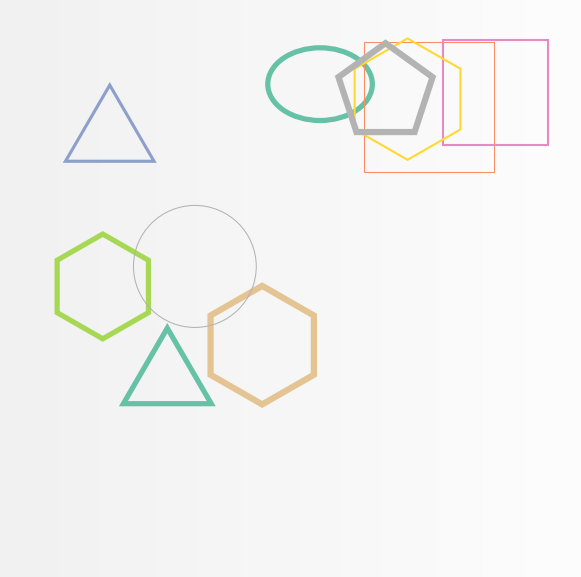[{"shape": "oval", "thickness": 2.5, "radius": 0.45, "center": [0.551, 0.853]}, {"shape": "triangle", "thickness": 2.5, "radius": 0.44, "center": [0.288, 0.344]}, {"shape": "square", "thickness": 0.5, "radius": 0.56, "center": [0.738, 0.814]}, {"shape": "triangle", "thickness": 1.5, "radius": 0.44, "center": [0.189, 0.764]}, {"shape": "square", "thickness": 1, "radius": 0.45, "center": [0.852, 0.839]}, {"shape": "hexagon", "thickness": 2.5, "radius": 0.45, "center": [0.177, 0.503]}, {"shape": "hexagon", "thickness": 1, "radius": 0.53, "center": [0.701, 0.828]}, {"shape": "hexagon", "thickness": 3, "radius": 0.51, "center": [0.451, 0.402]}, {"shape": "pentagon", "thickness": 3, "radius": 0.43, "center": [0.663, 0.839]}, {"shape": "circle", "thickness": 0.5, "radius": 0.53, "center": [0.335, 0.538]}]